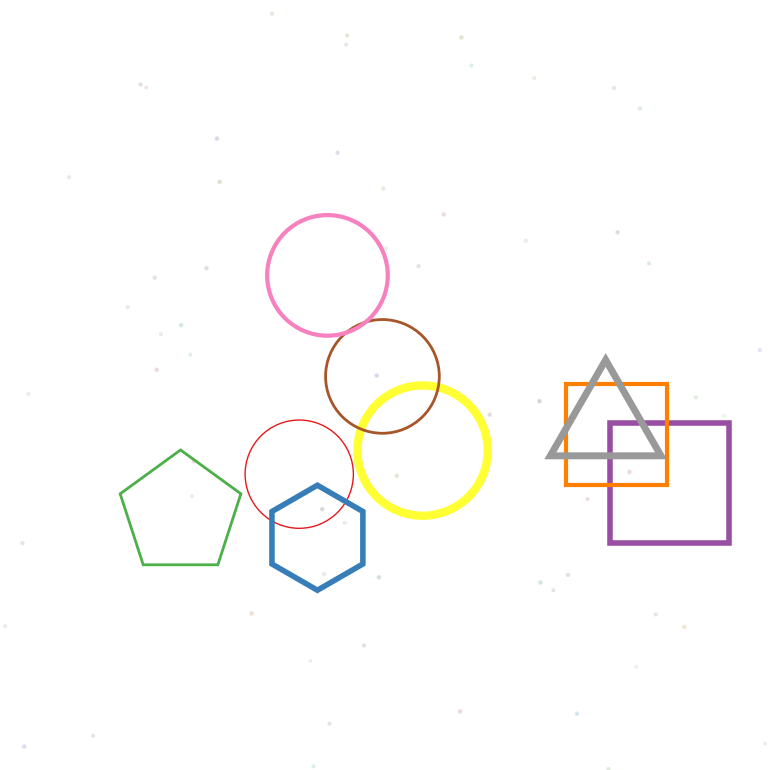[{"shape": "circle", "thickness": 0.5, "radius": 0.35, "center": [0.389, 0.384]}, {"shape": "hexagon", "thickness": 2, "radius": 0.34, "center": [0.412, 0.302]}, {"shape": "pentagon", "thickness": 1, "radius": 0.41, "center": [0.234, 0.333]}, {"shape": "square", "thickness": 2, "radius": 0.39, "center": [0.869, 0.373]}, {"shape": "square", "thickness": 1.5, "radius": 0.33, "center": [0.801, 0.436]}, {"shape": "circle", "thickness": 3, "radius": 0.42, "center": [0.549, 0.415]}, {"shape": "circle", "thickness": 1, "radius": 0.37, "center": [0.497, 0.511]}, {"shape": "circle", "thickness": 1.5, "radius": 0.39, "center": [0.425, 0.642]}, {"shape": "triangle", "thickness": 2.5, "radius": 0.42, "center": [0.787, 0.45]}]